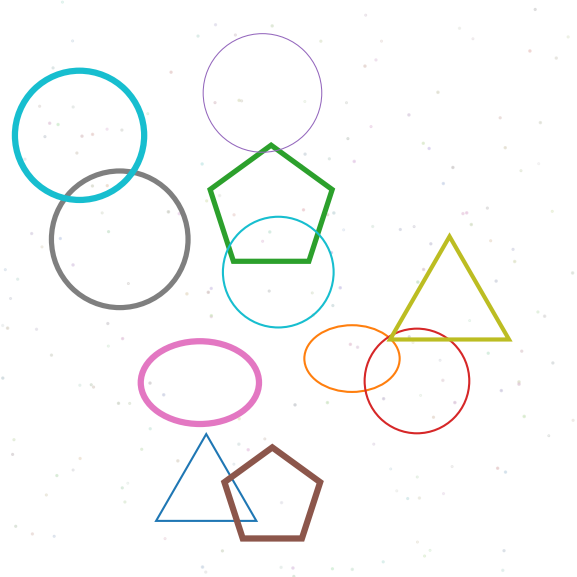[{"shape": "triangle", "thickness": 1, "radius": 0.5, "center": [0.357, 0.147]}, {"shape": "oval", "thickness": 1, "radius": 0.41, "center": [0.61, 0.378]}, {"shape": "pentagon", "thickness": 2.5, "radius": 0.56, "center": [0.469, 0.637]}, {"shape": "circle", "thickness": 1, "radius": 0.45, "center": [0.722, 0.339]}, {"shape": "circle", "thickness": 0.5, "radius": 0.51, "center": [0.454, 0.838]}, {"shape": "pentagon", "thickness": 3, "radius": 0.44, "center": [0.472, 0.137]}, {"shape": "oval", "thickness": 3, "radius": 0.51, "center": [0.346, 0.337]}, {"shape": "circle", "thickness": 2.5, "radius": 0.59, "center": [0.207, 0.585]}, {"shape": "triangle", "thickness": 2, "radius": 0.59, "center": [0.778, 0.471]}, {"shape": "circle", "thickness": 1, "radius": 0.48, "center": [0.482, 0.528]}, {"shape": "circle", "thickness": 3, "radius": 0.56, "center": [0.138, 0.765]}]